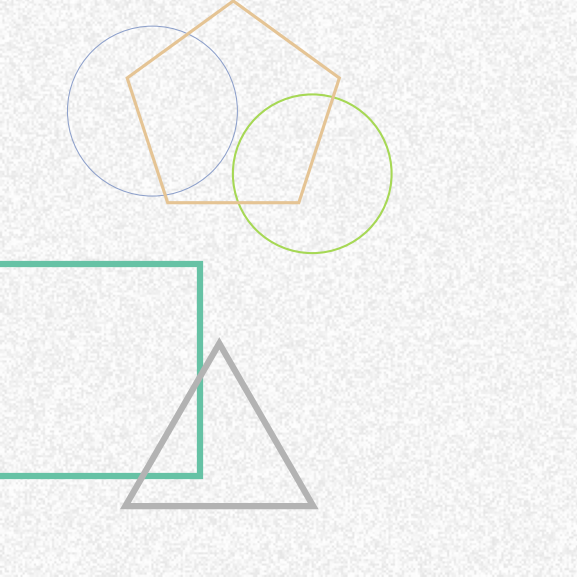[{"shape": "square", "thickness": 3, "radius": 0.92, "center": [0.163, 0.359]}, {"shape": "circle", "thickness": 0.5, "radius": 0.74, "center": [0.264, 0.807]}, {"shape": "circle", "thickness": 1, "radius": 0.69, "center": [0.541, 0.698]}, {"shape": "pentagon", "thickness": 1.5, "radius": 0.97, "center": [0.404, 0.804]}, {"shape": "triangle", "thickness": 3, "radius": 0.94, "center": [0.38, 0.217]}]